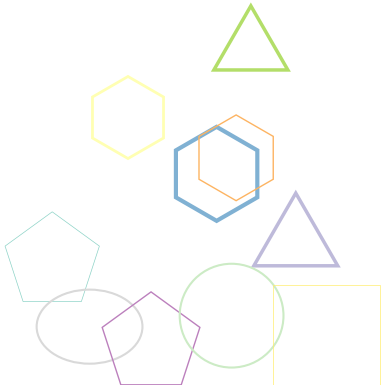[{"shape": "pentagon", "thickness": 0.5, "radius": 0.64, "center": [0.136, 0.321]}, {"shape": "hexagon", "thickness": 2, "radius": 0.53, "center": [0.332, 0.695]}, {"shape": "triangle", "thickness": 2.5, "radius": 0.63, "center": [0.768, 0.373]}, {"shape": "hexagon", "thickness": 3, "radius": 0.61, "center": [0.563, 0.548]}, {"shape": "hexagon", "thickness": 1, "radius": 0.56, "center": [0.613, 0.59]}, {"shape": "triangle", "thickness": 2.5, "radius": 0.55, "center": [0.652, 0.874]}, {"shape": "oval", "thickness": 1.5, "radius": 0.69, "center": [0.233, 0.152]}, {"shape": "pentagon", "thickness": 1, "radius": 0.67, "center": [0.392, 0.108]}, {"shape": "circle", "thickness": 1.5, "radius": 0.67, "center": [0.602, 0.18]}, {"shape": "square", "thickness": 0.5, "radius": 0.69, "center": [0.849, 0.12]}]